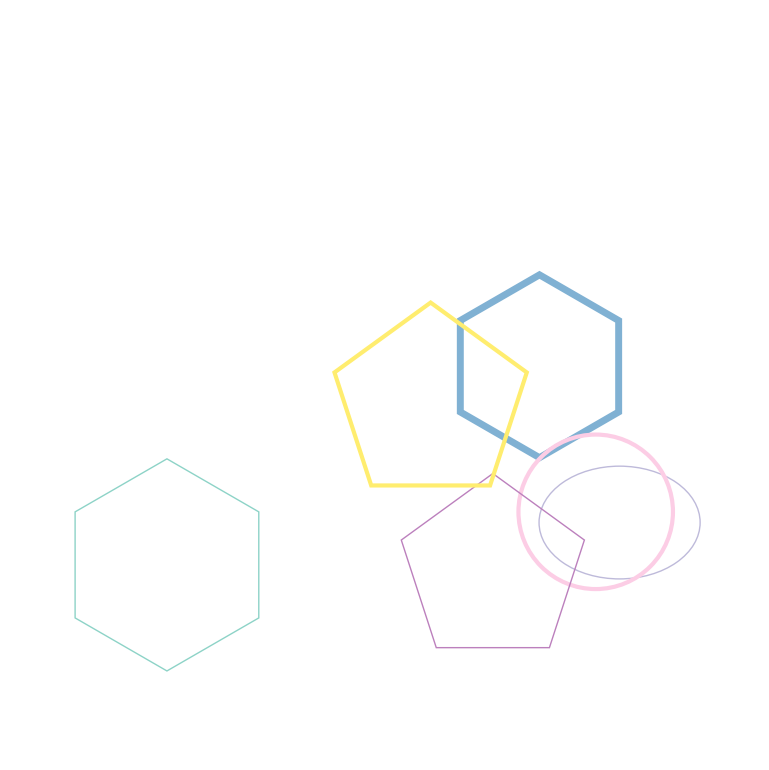[{"shape": "hexagon", "thickness": 0.5, "radius": 0.69, "center": [0.217, 0.266]}, {"shape": "oval", "thickness": 0.5, "radius": 0.52, "center": [0.805, 0.321]}, {"shape": "hexagon", "thickness": 2.5, "radius": 0.59, "center": [0.701, 0.524]}, {"shape": "circle", "thickness": 1.5, "radius": 0.5, "center": [0.774, 0.335]}, {"shape": "pentagon", "thickness": 0.5, "radius": 0.63, "center": [0.64, 0.26]}, {"shape": "pentagon", "thickness": 1.5, "radius": 0.66, "center": [0.559, 0.476]}]